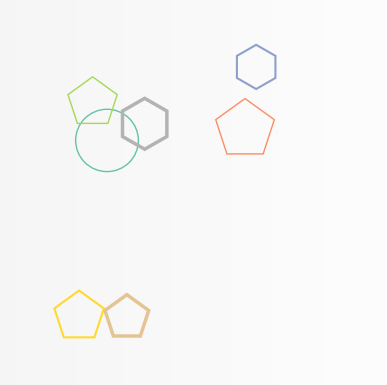[{"shape": "circle", "thickness": 1, "radius": 0.4, "center": [0.276, 0.635]}, {"shape": "pentagon", "thickness": 1, "radius": 0.4, "center": [0.632, 0.665]}, {"shape": "hexagon", "thickness": 1.5, "radius": 0.29, "center": [0.661, 0.826]}, {"shape": "pentagon", "thickness": 1, "radius": 0.33, "center": [0.239, 0.734]}, {"shape": "pentagon", "thickness": 1.5, "radius": 0.34, "center": [0.204, 0.178]}, {"shape": "pentagon", "thickness": 2.5, "radius": 0.3, "center": [0.327, 0.175]}, {"shape": "hexagon", "thickness": 2.5, "radius": 0.33, "center": [0.373, 0.679]}]